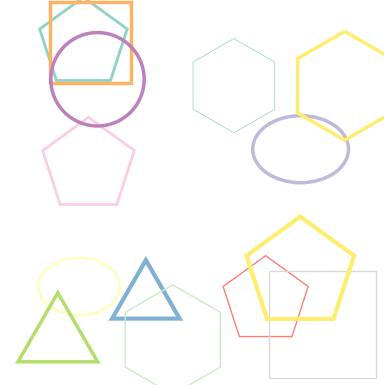[{"shape": "hexagon", "thickness": 0.5, "radius": 0.61, "center": [0.608, 0.778]}, {"shape": "pentagon", "thickness": 2, "radius": 0.6, "center": [0.217, 0.888]}, {"shape": "oval", "thickness": 1.5, "radius": 0.53, "center": [0.206, 0.256]}, {"shape": "oval", "thickness": 2.5, "radius": 0.62, "center": [0.781, 0.612]}, {"shape": "pentagon", "thickness": 1, "radius": 0.58, "center": [0.69, 0.22]}, {"shape": "triangle", "thickness": 3, "radius": 0.51, "center": [0.379, 0.223]}, {"shape": "square", "thickness": 2.5, "radius": 0.53, "center": [0.235, 0.889]}, {"shape": "triangle", "thickness": 2.5, "radius": 0.6, "center": [0.15, 0.12]}, {"shape": "pentagon", "thickness": 2, "radius": 0.63, "center": [0.23, 0.57]}, {"shape": "square", "thickness": 1, "radius": 0.7, "center": [0.838, 0.158]}, {"shape": "circle", "thickness": 2.5, "radius": 0.61, "center": [0.253, 0.794]}, {"shape": "hexagon", "thickness": 1, "radius": 0.71, "center": [0.449, 0.118]}, {"shape": "pentagon", "thickness": 3, "radius": 0.73, "center": [0.78, 0.29]}, {"shape": "hexagon", "thickness": 2.5, "radius": 0.71, "center": [0.895, 0.777]}]